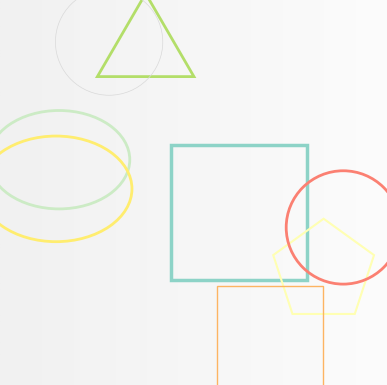[{"shape": "square", "thickness": 2.5, "radius": 0.88, "center": [0.617, 0.447]}, {"shape": "pentagon", "thickness": 1.5, "radius": 0.68, "center": [0.835, 0.295]}, {"shape": "circle", "thickness": 2, "radius": 0.74, "center": [0.886, 0.409]}, {"shape": "square", "thickness": 1, "radius": 0.68, "center": [0.697, 0.119]}, {"shape": "triangle", "thickness": 2, "radius": 0.72, "center": [0.376, 0.873]}, {"shape": "circle", "thickness": 0.5, "radius": 0.69, "center": [0.282, 0.891]}, {"shape": "oval", "thickness": 2, "radius": 0.91, "center": [0.152, 0.585]}, {"shape": "oval", "thickness": 2, "radius": 0.98, "center": [0.145, 0.509]}]